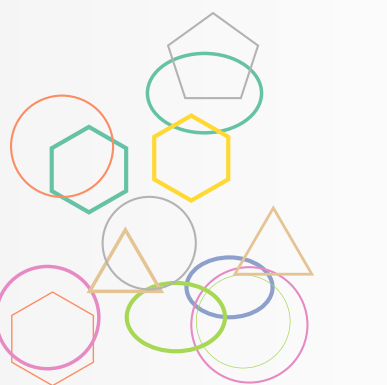[{"shape": "hexagon", "thickness": 3, "radius": 0.55, "center": [0.23, 0.559]}, {"shape": "oval", "thickness": 2.5, "radius": 0.74, "center": [0.528, 0.758]}, {"shape": "circle", "thickness": 1.5, "radius": 0.66, "center": [0.16, 0.62]}, {"shape": "hexagon", "thickness": 1, "radius": 0.61, "center": [0.136, 0.12]}, {"shape": "oval", "thickness": 3, "radius": 0.56, "center": [0.592, 0.254]}, {"shape": "circle", "thickness": 2.5, "radius": 0.66, "center": [0.122, 0.175]}, {"shape": "circle", "thickness": 1.5, "radius": 0.75, "center": [0.644, 0.156]}, {"shape": "oval", "thickness": 3, "radius": 0.63, "center": [0.454, 0.176]}, {"shape": "circle", "thickness": 0.5, "radius": 0.61, "center": [0.628, 0.165]}, {"shape": "hexagon", "thickness": 3, "radius": 0.55, "center": [0.494, 0.589]}, {"shape": "triangle", "thickness": 2.5, "radius": 0.53, "center": [0.324, 0.297]}, {"shape": "triangle", "thickness": 2, "radius": 0.57, "center": [0.705, 0.345]}, {"shape": "pentagon", "thickness": 1.5, "radius": 0.61, "center": [0.55, 0.844]}, {"shape": "circle", "thickness": 1.5, "radius": 0.6, "center": [0.385, 0.368]}]